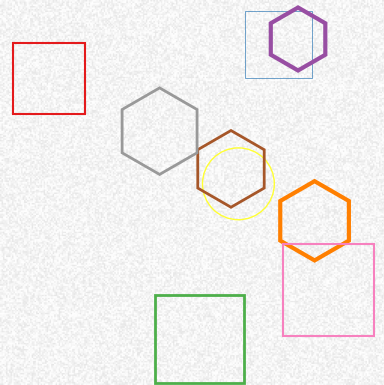[{"shape": "square", "thickness": 1.5, "radius": 0.46, "center": [0.127, 0.796]}, {"shape": "square", "thickness": 0.5, "radius": 0.43, "center": [0.723, 0.884]}, {"shape": "square", "thickness": 2, "radius": 0.57, "center": [0.518, 0.12]}, {"shape": "hexagon", "thickness": 3, "radius": 0.41, "center": [0.774, 0.899]}, {"shape": "hexagon", "thickness": 3, "radius": 0.51, "center": [0.817, 0.426]}, {"shape": "circle", "thickness": 1, "radius": 0.47, "center": [0.619, 0.523]}, {"shape": "hexagon", "thickness": 2, "radius": 0.5, "center": [0.6, 0.561]}, {"shape": "square", "thickness": 1.5, "radius": 0.59, "center": [0.852, 0.247]}, {"shape": "hexagon", "thickness": 2, "radius": 0.56, "center": [0.415, 0.659]}]